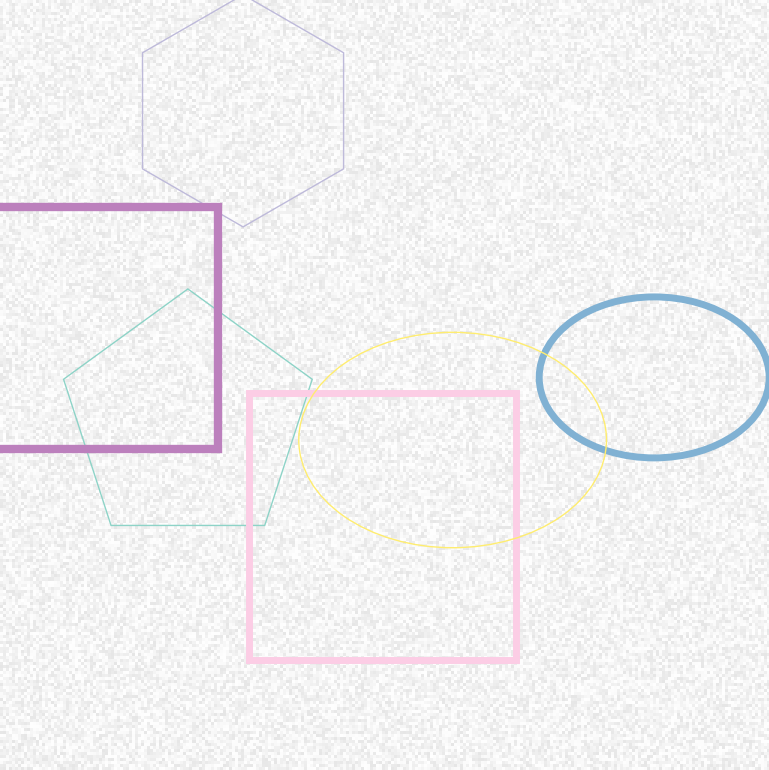[{"shape": "pentagon", "thickness": 0.5, "radius": 0.85, "center": [0.244, 0.455]}, {"shape": "hexagon", "thickness": 0.5, "radius": 0.75, "center": [0.316, 0.856]}, {"shape": "oval", "thickness": 2.5, "radius": 0.75, "center": [0.85, 0.51]}, {"shape": "square", "thickness": 2.5, "radius": 0.87, "center": [0.497, 0.316]}, {"shape": "square", "thickness": 3, "radius": 0.78, "center": [0.127, 0.574]}, {"shape": "oval", "thickness": 0.5, "radius": 1.0, "center": [0.588, 0.429]}]